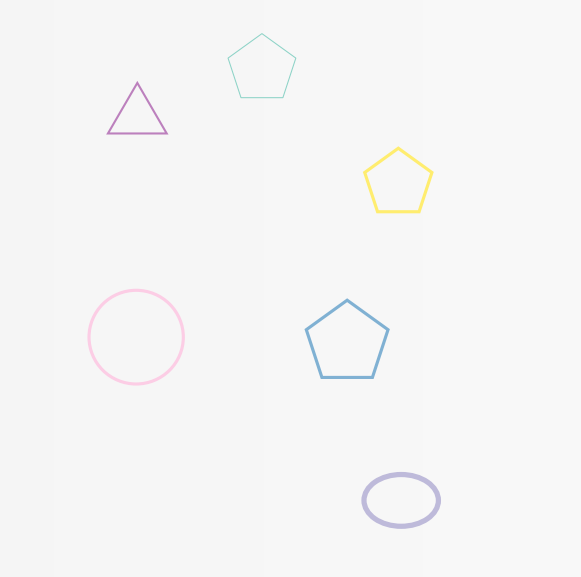[{"shape": "pentagon", "thickness": 0.5, "radius": 0.31, "center": [0.451, 0.88]}, {"shape": "oval", "thickness": 2.5, "radius": 0.32, "center": [0.69, 0.133]}, {"shape": "pentagon", "thickness": 1.5, "radius": 0.37, "center": [0.597, 0.405]}, {"shape": "circle", "thickness": 1.5, "radius": 0.41, "center": [0.234, 0.415]}, {"shape": "triangle", "thickness": 1, "radius": 0.29, "center": [0.236, 0.797]}, {"shape": "pentagon", "thickness": 1.5, "radius": 0.3, "center": [0.685, 0.682]}]